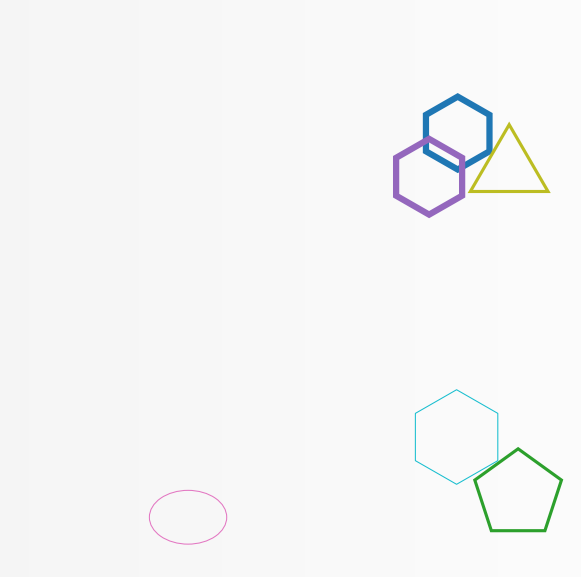[{"shape": "hexagon", "thickness": 3, "radius": 0.32, "center": [0.787, 0.769]}, {"shape": "pentagon", "thickness": 1.5, "radius": 0.39, "center": [0.891, 0.144]}, {"shape": "hexagon", "thickness": 3, "radius": 0.33, "center": [0.738, 0.693]}, {"shape": "oval", "thickness": 0.5, "radius": 0.33, "center": [0.324, 0.103]}, {"shape": "triangle", "thickness": 1.5, "radius": 0.39, "center": [0.876, 0.706]}, {"shape": "hexagon", "thickness": 0.5, "radius": 0.41, "center": [0.786, 0.242]}]